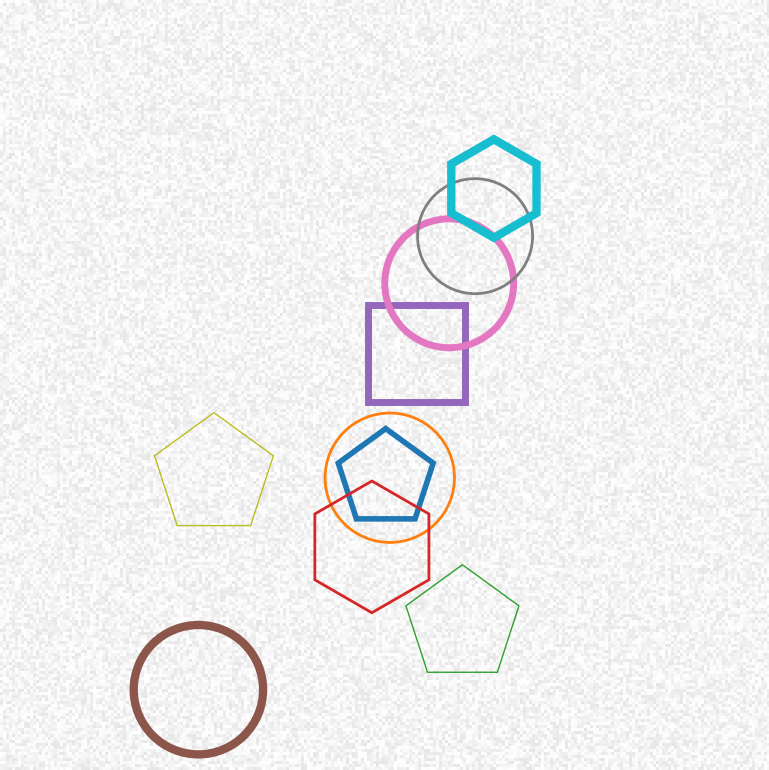[{"shape": "pentagon", "thickness": 2, "radius": 0.32, "center": [0.501, 0.379]}, {"shape": "circle", "thickness": 1, "radius": 0.42, "center": [0.506, 0.38]}, {"shape": "pentagon", "thickness": 0.5, "radius": 0.39, "center": [0.601, 0.189]}, {"shape": "hexagon", "thickness": 1, "radius": 0.43, "center": [0.483, 0.29]}, {"shape": "square", "thickness": 2.5, "radius": 0.32, "center": [0.541, 0.541]}, {"shape": "circle", "thickness": 3, "radius": 0.42, "center": [0.258, 0.104]}, {"shape": "circle", "thickness": 2.5, "radius": 0.42, "center": [0.583, 0.632]}, {"shape": "circle", "thickness": 1, "radius": 0.37, "center": [0.617, 0.693]}, {"shape": "pentagon", "thickness": 0.5, "radius": 0.41, "center": [0.278, 0.383]}, {"shape": "hexagon", "thickness": 3, "radius": 0.32, "center": [0.641, 0.755]}]